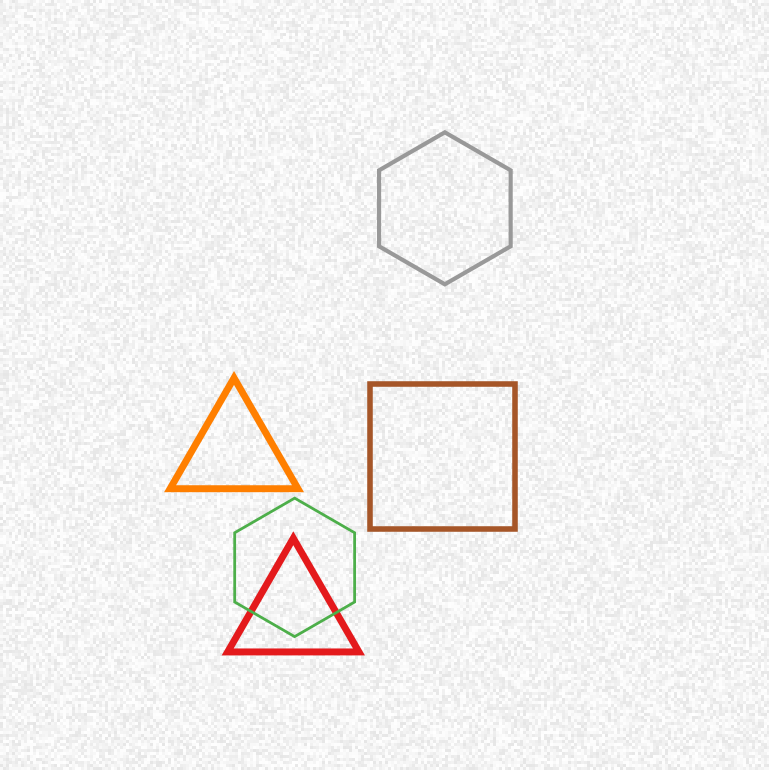[{"shape": "triangle", "thickness": 2.5, "radius": 0.49, "center": [0.381, 0.203]}, {"shape": "hexagon", "thickness": 1, "radius": 0.45, "center": [0.383, 0.263]}, {"shape": "triangle", "thickness": 2.5, "radius": 0.48, "center": [0.304, 0.413]}, {"shape": "square", "thickness": 2, "radius": 0.47, "center": [0.574, 0.407]}, {"shape": "hexagon", "thickness": 1.5, "radius": 0.49, "center": [0.578, 0.729]}]